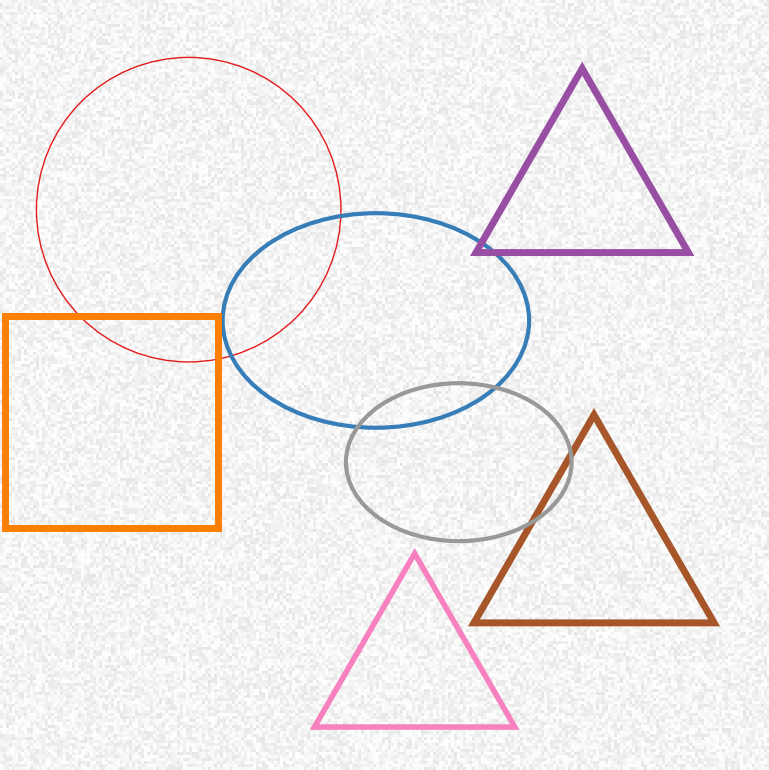[{"shape": "circle", "thickness": 0.5, "radius": 0.99, "center": [0.245, 0.728]}, {"shape": "oval", "thickness": 1.5, "radius": 1.0, "center": [0.488, 0.584]}, {"shape": "triangle", "thickness": 2.5, "radius": 0.8, "center": [0.756, 0.752]}, {"shape": "square", "thickness": 2.5, "radius": 0.69, "center": [0.145, 0.452]}, {"shape": "triangle", "thickness": 2.5, "radius": 0.9, "center": [0.771, 0.281]}, {"shape": "triangle", "thickness": 2, "radius": 0.75, "center": [0.538, 0.131]}, {"shape": "oval", "thickness": 1.5, "radius": 0.73, "center": [0.596, 0.4]}]